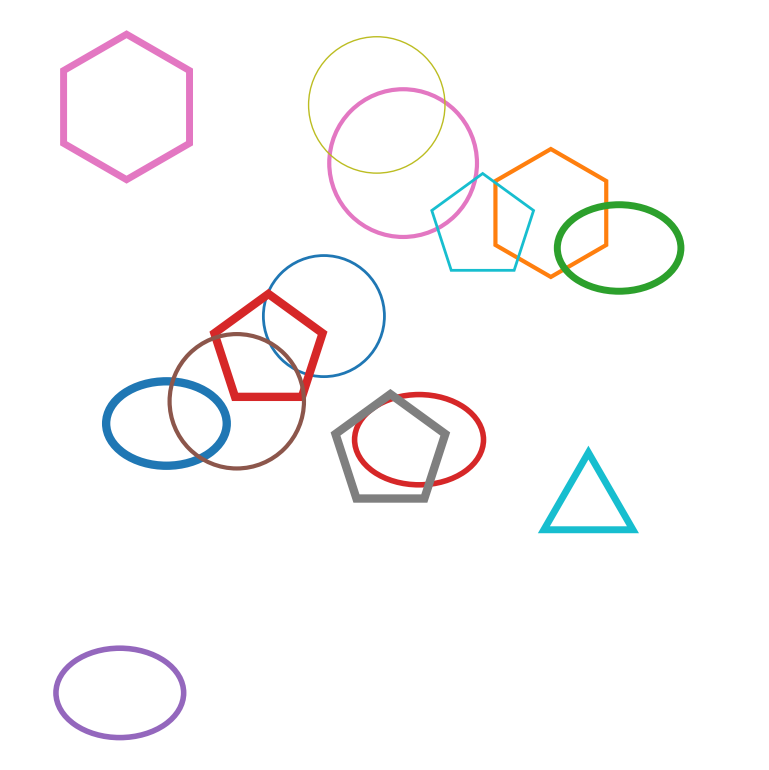[{"shape": "oval", "thickness": 3, "radius": 0.39, "center": [0.216, 0.45]}, {"shape": "circle", "thickness": 1, "radius": 0.39, "center": [0.421, 0.589]}, {"shape": "hexagon", "thickness": 1.5, "radius": 0.42, "center": [0.715, 0.723]}, {"shape": "oval", "thickness": 2.5, "radius": 0.4, "center": [0.804, 0.678]}, {"shape": "pentagon", "thickness": 3, "radius": 0.37, "center": [0.349, 0.544]}, {"shape": "oval", "thickness": 2, "radius": 0.42, "center": [0.544, 0.429]}, {"shape": "oval", "thickness": 2, "radius": 0.41, "center": [0.156, 0.1]}, {"shape": "circle", "thickness": 1.5, "radius": 0.44, "center": [0.308, 0.479]}, {"shape": "circle", "thickness": 1.5, "radius": 0.48, "center": [0.524, 0.788]}, {"shape": "hexagon", "thickness": 2.5, "radius": 0.47, "center": [0.164, 0.861]}, {"shape": "pentagon", "thickness": 3, "radius": 0.37, "center": [0.507, 0.413]}, {"shape": "circle", "thickness": 0.5, "radius": 0.44, "center": [0.489, 0.864]}, {"shape": "triangle", "thickness": 2.5, "radius": 0.33, "center": [0.764, 0.345]}, {"shape": "pentagon", "thickness": 1, "radius": 0.35, "center": [0.627, 0.705]}]